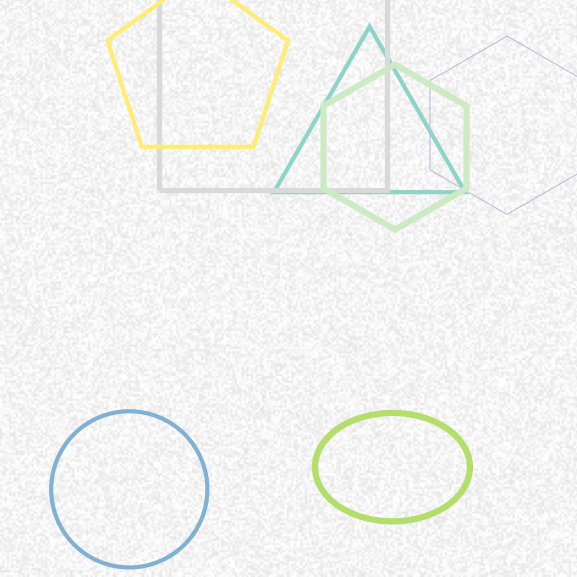[{"shape": "triangle", "thickness": 2, "radius": 0.96, "center": [0.64, 0.762]}, {"shape": "hexagon", "thickness": 0.5, "radius": 0.77, "center": [0.878, 0.782]}, {"shape": "circle", "thickness": 2, "radius": 0.68, "center": [0.224, 0.152]}, {"shape": "oval", "thickness": 3, "radius": 0.67, "center": [0.68, 0.19]}, {"shape": "square", "thickness": 2.5, "radius": 0.99, "center": [0.472, 0.868]}, {"shape": "hexagon", "thickness": 3, "radius": 0.71, "center": [0.684, 0.744]}, {"shape": "pentagon", "thickness": 2, "radius": 0.82, "center": [0.342, 0.878]}]